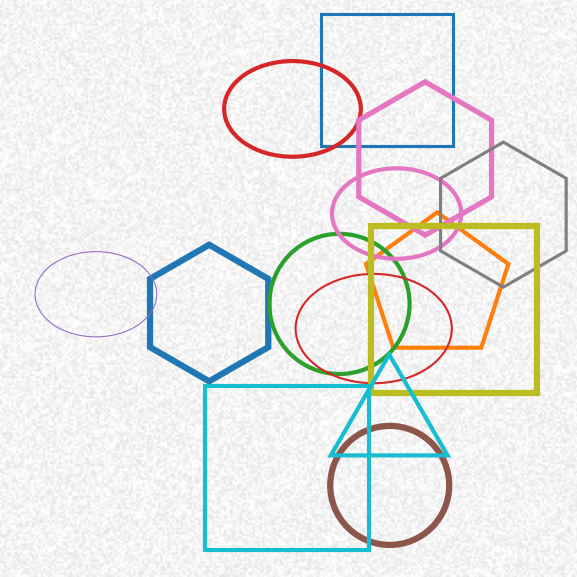[{"shape": "hexagon", "thickness": 3, "radius": 0.59, "center": [0.362, 0.457]}, {"shape": "square", "thickness": 1.5, "radius": 0.57, "center": [0.67, 0.861]}, {"shape": "pentagon", "thickness": 2, "radius": 0.65, "center": [0.757, 0.502]}, {"shape": "circle", "thickness": 2, "radius": 0.61, "center": [0.588, 0.473]}, {"shape": "oval", "thickness": 1, "radius": 0.68, "center": [0.647, 0.43]}, {"shape": "oval", "thickness": 2, "radius": 0.59, "center": [0.506, 0.811]}, {"shape": "oval", "thickness": 0.5, "radius": 0.53, "center": [0.166, 0.49]}, {"shape": "circle", "thickness": 3, "radius": 0.52, "center": [0.675, 0.159]}, {"shape": "oval", "thickness": 2, "radius": 0.56, "center": [0.687, 0.629]}, {"shape": "hexagon", "thickness": 2.5, "radius": 0.66, "center": [0.736, 0.725]}, {"shape": "hexagon", "thickness": 1.5, "radius": 0.63, "center": [0.872, 0.627]}, {"shape": "square", "thickness": 3, "radius": 0.72, "center": [0.786, 0.463]}, {"shape": "square", "thickness": 2, "radius": 0.71, "center": [0.497, 0.189]}, {"shape": "triangle", "thickness": 2, "radius": 0.58, "center": [0.674, 0.269]}]